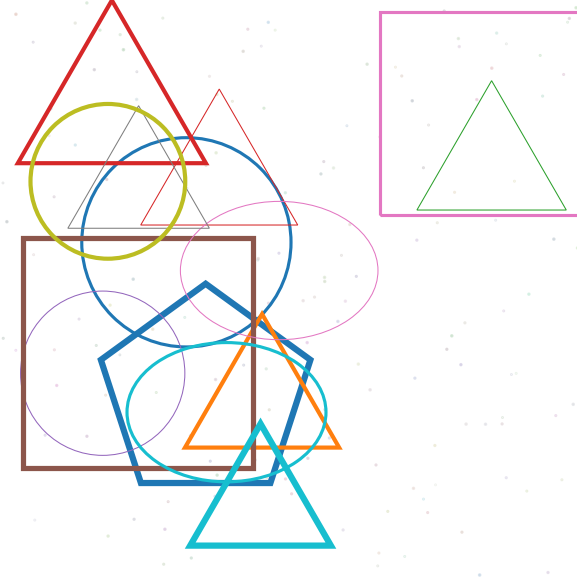[{"shape": "pentagon", "thickness": 3, "radius": 0.95, "center": [0.356, 0.317]}, {"shape": "circle", "thickness": 1.5, "radius": 0.91, "center": [0.323, 0.58]}, {"shape": "triangle", "thickness": 2, "radius": 0.77, "center": [0.454, 0.301]}, {"shape": "triangle", "thickness": 0.5, "radius": 0.75, "center": [0.851, 0.71]}, {"shape": "triangle", "thickness": 2, "radius": 0.94, "center": [0.194, 0.811]}, {"shape": "triangle", "thickness": 0.5, "radius": 0.78, "center": [0.38, 0.688]}, {"shape": "circle", "thickness": 0.5, "radius": 0.71, "center": [0.178, 0.353]}, {"shape": "square", "thickness": 2.5, "radius": 0.99, "center": [0.238, 0.388]}, {"shape": "oval", "thickness": 0.5, "radius": 0.86, "center": [0.483, 0.531]}, {"shape": "square", "thickness": 1.5, "radius": 0.88, "center": [0.833, 0.803]}, {"shape": "triangle", "thickness": 0.5, "radius": 0.71, "center": [0.24, 0.675]}, {"shape": "circle", "thickness": 2, "radius": 0.67, "center": [0.187, 0.685]}, {"shape": "oval", "thickness": 1.5, "radius": 0.86, "center": [0.392, 0.285]}, {"shape": "triangle", "thickness": 3, "radius": 0.7, "center": [0.451, 0.125]}]